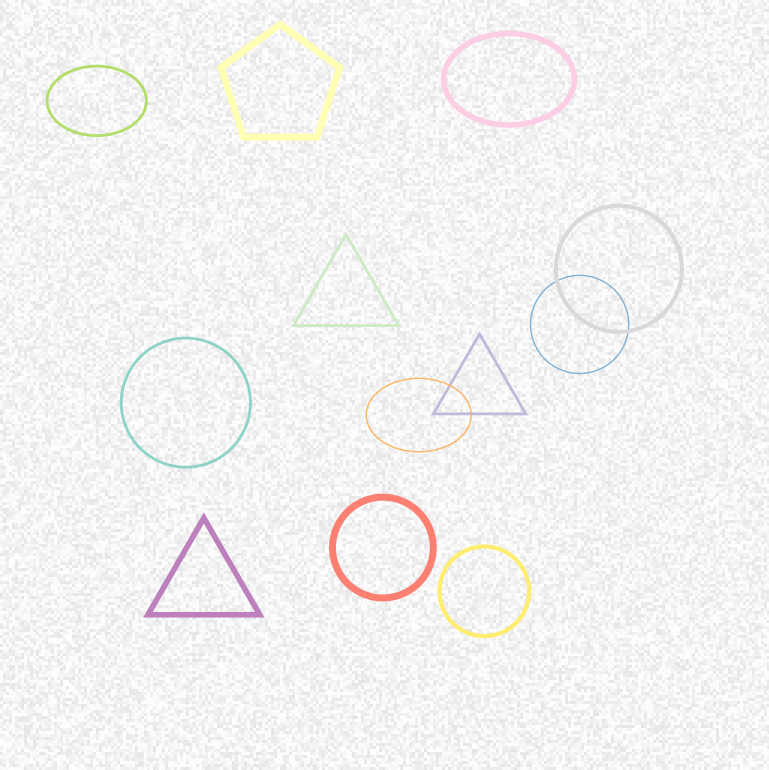[{"shape": "circle", "thickness": 1, "radius": 0.42, "center": [0.241, 0.477]}, {"shape": "pentagon", "thickness": 2.5, "radius": 0.41, "center": [0.364, 0.887]}, {"shape": "triangle", "thickness": 1, "radius": 0.35, "center": [0.623, 0.497]}, {"shape": "circle", "thickness": 2.5, "radius": 0.33, "center": [0.497, 0.289]}, {"shape": "circle", "thickness": 0.5, "radius": 0.32, "center": [0.753, 0.579]}, {"shape": "oval", "thickness": 0.5, "radius": 0.34, "center": [0.544, 0.461]}, {"shape": "oval", "thickness": 1, "radius": 0.32, "center": [0.126, 0.869]}, {"shape": "oval", "thickness": 2, "radius": 0.42, "center": [0.661, 0.897]}, {"shape": "circle", "thickness": 1.5, "radius": 0.41, "center": [0.804, 0.651]}, {"shape": "triangle", "thickness": 2, "radius": 0.42, "center": [0.265, 0.244]}, {"shape": "triangle", "thickness": 1, "radius": 0.39, "center": [0.449, 0.617]}, {"shape": "circle", "thickness": 1.5, "radius": 0.29, "center": [0.629, 0.232]}]